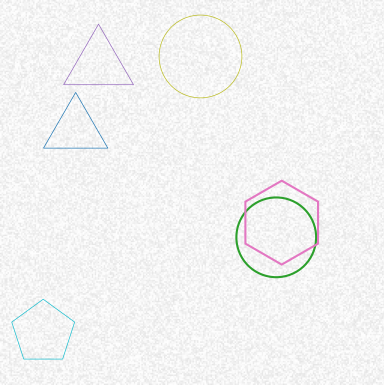[{"shape": "triangle", "thickness": 0.5, "radius": 0.48, "center": [0.197, 0.664]}, {"shape": "circle", "thickness": 1.5, "radius": 0.52, "center": [0.718, 0.384]}, {"shape": "triangle", "thickness": 0.5, "radius": 0.52, "center": [0.256, 0.832]}, {"shape": "hexagon", "thickness": 1.5, "radius": 0.54, "center": [0.732, 0.422]}, {"shape": "circle", "thickness": 0.5, "radius": 0.54, "center": [0.521, 0.853]}, {"shape": "pentagon", "thickness": 0.5, "radius": 0.43, "center": [0.112, 0.137]}]